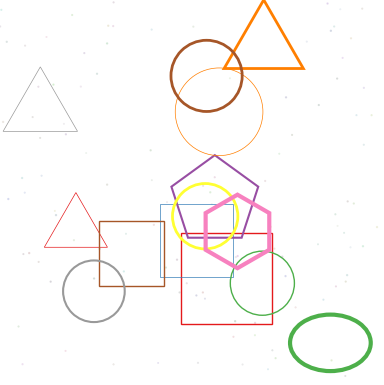[{"shape": "triangle", "thickness": 0.5, "radius": 0.47, "center": [0.197, 0.405]}, {"shape": "square", "thickness": 1, "radius": 0.59, "center": [0.589, 0.276]}, {"shape": "square", "thickness": 0.5, "radius": 0.47, "center": [0.51, 0.376]}, {"shape": "oval", "thickness": 3, "radius": 0.52, "center": [0.858, 0.109]}, {"shape": "circle", "thickness": 1, "radius": 0.42, "center": [0.681, 0.264]}, {"shape": "pentagon", "thickness": 1.5, "radius": 0.59, "center": [0.558, 0.478]}, {"shape": "triangle", "thickness": 2, "radius": 0.59, "center": [0.685, 0.881]}, {"shape": "circle", "thickness": 0.5, "radius": 0.57, "center": [0.569, 0.71]}, {"shape": "circle", "thickness": 2, "radius": 0.42, "center": [0.533, 0.438]}, {"shape": "circle", "thickness": 2, "radius": 0.46, "center": [0.537, 0.803]}, {"shape": "square", "thickness": 1, "radius": 0.42, "center": [0.34, 0.341]}, {"shape": "hexagon", "thickness": 3, "radius": 0.48, "center": [0.617, 0.399]}, {"shape": "circle", "thickness": 1.5, "radius": 0.4, "center": [0.244, 0.243]}, {"shape": "triangle", "thickness": 0.5, "radius": 0.56, "center": [0.105, 0.715]}]